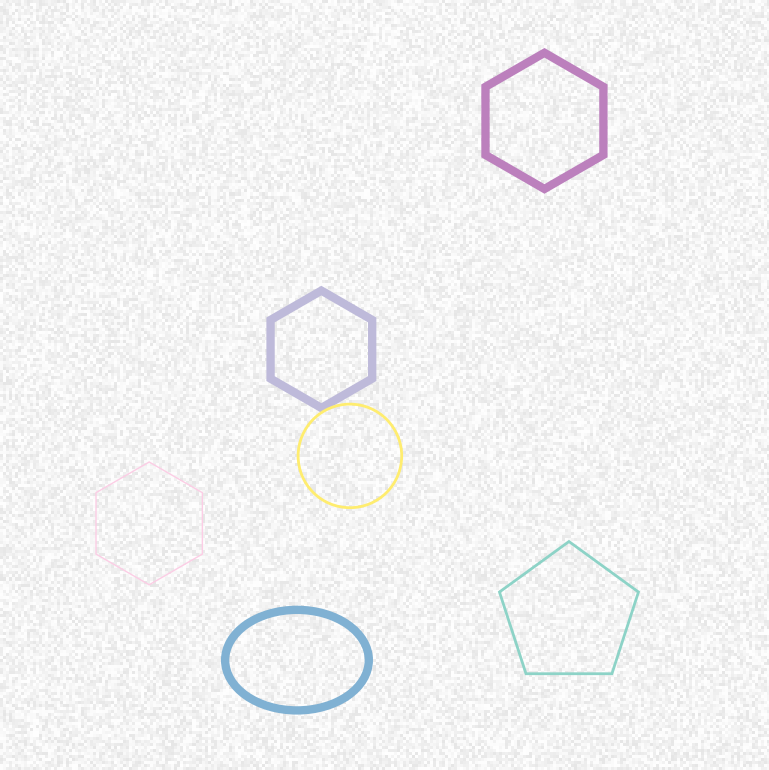[{"shape": "pentagon", "thickness": 1, "radius": 0.47, "center": [0.739, 0.202]}, {"shape": "hexagon", "thickness": 3, "radius": 0.38, "center": [0.417, 0.546]}, {"shape": "oval", "thickness": 3, "radius": 0.47, "center": [0.386, 0.143]}, {"shape": "hexagon", "thickness": 0.5, "radius": 0.4, "center": [0.194, 0.32]}, {"shape": "hexagon", "thickness": 3, "radius": 0.44, "center": [0.707, 0.843]}, {"shape": "circle", "thickness": 1, "radius": 0.34, "center": [0.454, 0.408]}]